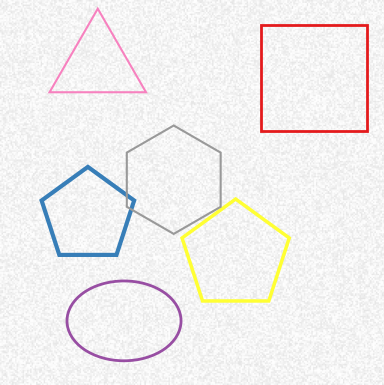[{"shape": "square", "thickness": 2, "radius": 0.69, "center": [0.816, 0.797]}, {"shape": "pentagon", "thickness": 3, "radius": 0.63, "center": [0.228, 0.44]}, {"shape": "oval", "thickness": 2, "radius": 0.74, "center": [0.322, 0.167]}, {"shape": "pentagon", "thickness": 2.5, "radius": 0.73, "center": [0.612, 0.337]}, {"shape": "triangle", "thickness": 1.5, "radius": 0.72, "center": [0.254, 0.833]}, {"shape": "hexagon", "thickness": 1.5, "radius": 0.7, "center": [0.451, 0.533]}]